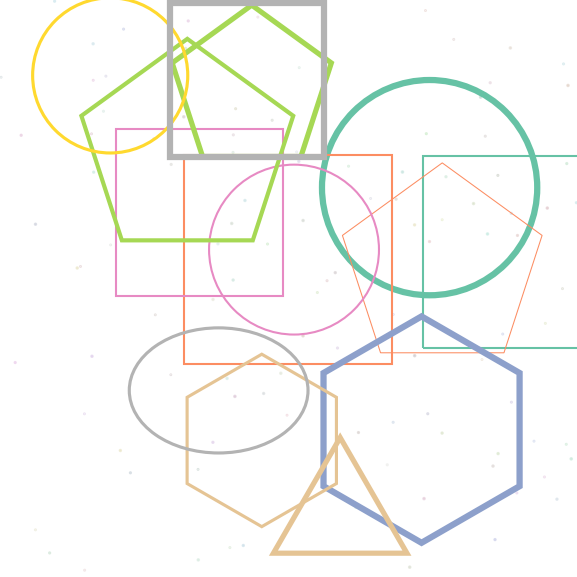[{"shape": "circle", "thickness": 3, "radius": 0.93, "center": [0.744, 0.674]}, {"shape": "square", "thickness": 1, "radius": 0.83, "center": [0.899, 0.563]}, {"shape": "pentagon", "thickness": 0.5, "radius": 0.91, "center": [0.766, 0.535]}, {"shape": "square", "thickness": 1, "radius": 0.9, "center": [0.499, 0.549]}, {"shape": "hexagon", "thickness": 3, "radius": 0.98, "center": [0.73, 0.255]}, {"shape": "square", "thickness": 1, "radius": 0.72, "center": [0.346, 0.631]}, {"shape": "circle", "thickness": 1, "radius": 0.74, "center": [0.509, 0.567]}, {"shape": "pentagon", "thickness": 2, "radius": 0.96, "center": [0.324, 0.739]}, {"shape": "pentagon", "thickness": 2.5, "radius": 0.72, "center": [0.436, 0.845]}, {"shape": "circle", "thickness": 1.5, "radius": 0.67, "center": [0.191, 0.869]}, {"shape": "hexagon", "thickness": 1.5, "radius": 0.75, "center": [0.453, 0.236]}, {"shape": "triangle", "thickness": 2.5, "radius": 0.67, "center": [0.589, 0.108]}, {"shape": "oval", "thickness": 1.5, "radius": 0.77, "center": [0.379, 0.323]}, {"shape": "square", "thickness": 3, "radius": 0.67, "center": [0.428, 0.86]}]